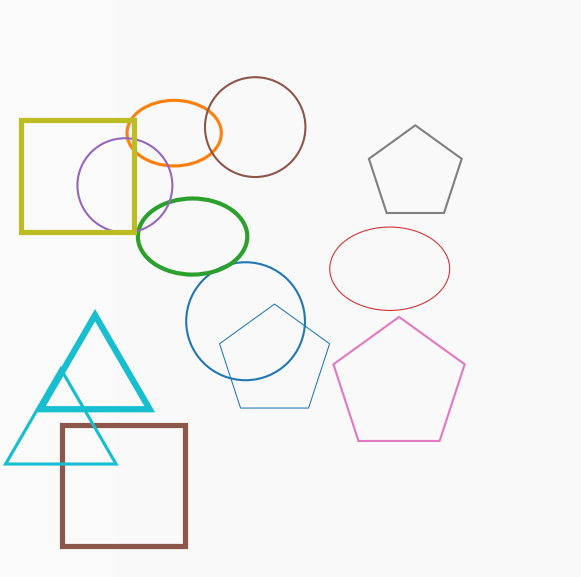[{"shape": "pentagon", "thickness": 0.5, "radius": 0.5, "center": [0.472, 0.373]}, {"shape": "circle", "thickness": 1, "radius": 0.51, "center": [0.422, 0.443]}, {"shape": "oval", "thickness": 1.5, "radius": 0.41, "center": [0.3, 0.769]}, {"shape": "oval", "thickness": 2, "radius": 0.47, "center": [0.331, 0.59]}, {"shape": "oval", "thickness": 0.5, "radius": 0.52, "center": [0.671, 0.534]}, {"shape": "circle", "thickness": 1, "radius": 0.41, "center": [0.215, 0.678]}, {"shape": "circle", "thickness": 1, "radius": 0.43, "center": [0.439, 0.779]}, {"shape": "square", "thickness": 2.5, "radius": 0.53, "center": [0.212, 0.158]}, {"shape": "pentagon", "thickness": 1, "radius": 0.59, "center": [0.687, 0.332]}, {"shape": "pentagon", "thickness": 1, "radius": 0.42, "center": [0.715, 0.698]}, {"shape": "square", "thickness": 2.5, "radius": 0.49, "center": [0.133, 0.694]}, {"shape": "triangle", "thickness": 1.5, "radius": 0.55, "center": [0.105, 0.25]}, {"shape": "triangle", "thickness": 3, "radius": 0.54, "center": [0.164, 0.345]}]